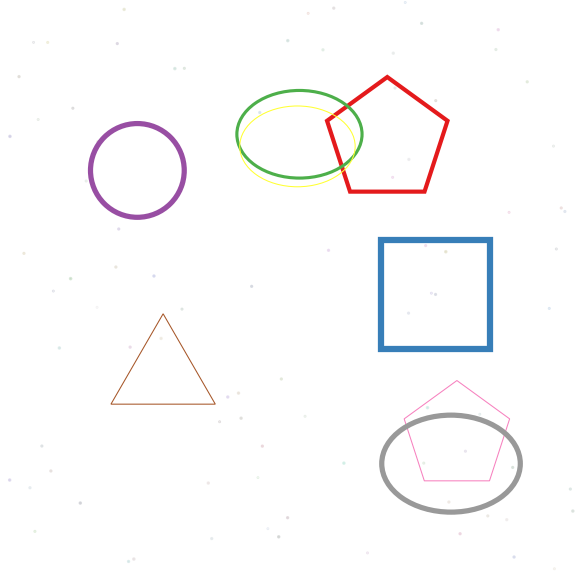[{"shape": "pentagon", "thickness": 2, "radius": 0.55, "center": [0.671, 0.756]}, {"shape": "square", "thickness": 3, "radius": 0.47, "center": [0.755, 0.49]}, {"shape": "oval", "thickness": 1.5, "radius": 0.54, "center": [0.519, 0.767]}, {"shape": "circle", "thickness": 2.5, "radius": 0.41, "center": [0.238, 0.704]}, {"shape": "oval", "thickness": 0.5, "radius": 0.5, "center": [0.515, 0.746]}, {"shape": "triangle", "thickness": 0.5, "radius": 0.52, "center": [0.282, 0.351]}, {"shape": "pentagon", "thickness": 0.5, "radius": 0.48, "center": [0.791, 0.244]}, {"shape": "oval", "thickness": 2.5, "radius": 0.6, "center": [0.781, 0.196]}]